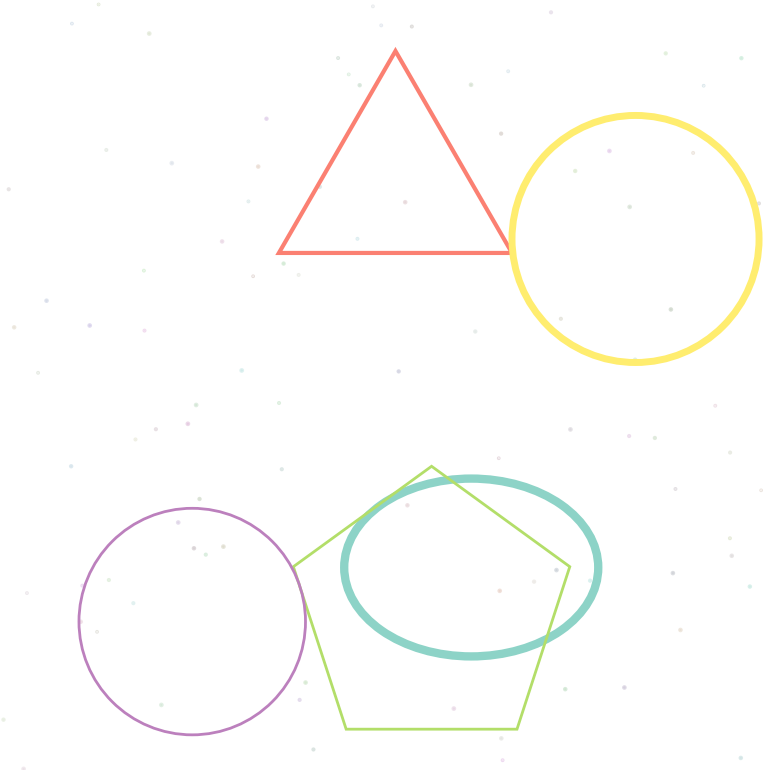[{"shape": "oval", "thickness": 3, "radius": 0.82, "center": [0.612, 0.263]}, {"shape": "triangle", "thickness": 1.5, "radius": 0.87, "center": [0.514, 0.759]}, {"shape": "pentagon", "thickness": 1, "radius": 0.94, "center": [0.56, 0.206]}, {"shape": "circle", "thickness": 1, "radius": 0.74, "center": [0.25, 0.193]}, {"shape": "circle", "thickness": 2.5, "radius": 0.8, "center": [0.825, 0.69]}]